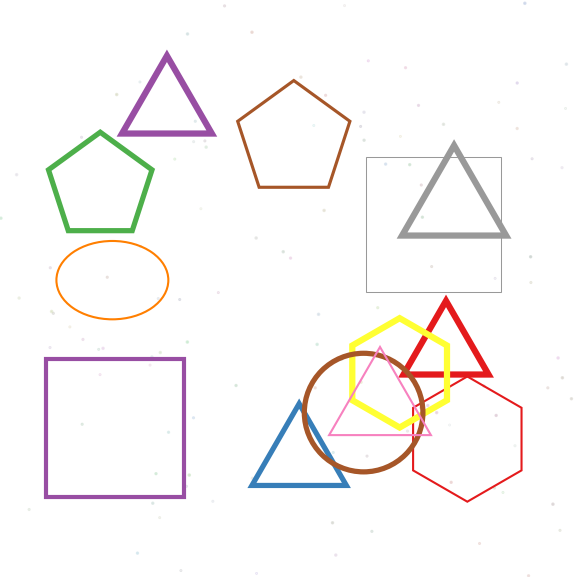[{"shape": "hexagon", "thickness": 1, "radius": 0.54, "center": [0.809, 0.239]}, {"shape": "triangle", "thickness": 3, "radius": 0.43, "center": [0.772, 0.393]}, {"shape": "triangle", "thickness": 2.5, "radius": 0.47, "center": [0.518, 0.206]}, {"shape": "pentagon", "thickness": 2.5, "radius": 0.47, "center": [0.174, 0.676]}, {"shape": "triangle", "thickness": 3, "radius": 0.45, "center": [0.289, 0.813]}, {"shape": "square", "thickness": 2, "radius": 0.6, "center": [0.199, 0.258]}, {"shape": "oval", "thickness": 1, "radius": 0.48, "center": [0.195, 0.514]}, {"shape": "hexagon", "thickness": 3, "radius": 0.47, "center": [0.692, 0.353]}, {"shape": "circle", "thickness": 2.5, "radius": 0.51, "center": [0.63, 0.285]}, {"shape": "pentagon", "thickness": 1.5, "radius": 0.51, "center": [0.509, 0.758]}, {"shape": "triangle", "thickness": 1, "radius": 0.51, "center": [0.658, 0.297]}, {"shape": "triangle", "thickness": 3, "radius": 0.52, "center": [0.786, 0.643]}, {"shape": "square", "thickness": 0.5, "radius": 0.58, "center": [0.751, 0.611]}]